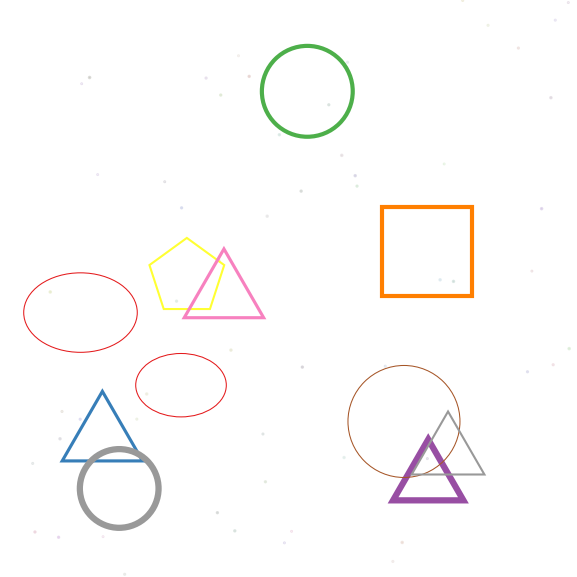[{"shape": "oval", "thickness": 0.5, "radius": 0.49, "center": [0.139, 0.458]}, {"shape": "oval", "thickness": 0.5, "radius": 0.39, "center": [0.313, 0.332]}, {"shape": "triangle", "thickness": 1.5, "radius": 0.4, "center": [0.177, 0.241]}, {"shape": "circle", "thickness": 2, "radius": 0.39, "center": [0.532, 0.841]}, {"shape": "triangle", "thickness": 3, "radius": 0.35, "center": [0.742, 0.168]}, {"shape": "square", "thickness": 2, "radius": 0.39, "center": [0.74, 0.564]}, {"shape": "pentagon", "thickness": 1, "radius": 0.34, "center": [0.324, 0.519]}, {"shape": "circle", "thickness": 0.5, "radius": 0.48, "center": [0.7, 0.269]}, {"shape": "triangle", "thickness": 1.5, "radius": 0.4, "center": [0.388, 0.489]}, {"shape": "triangle", "thickness": 1, "radius": 0.36, "center": [0.776, 0.214]}, {"shape": "circle", "thickness": 3, "radius": 0.34, "center": [0.206, 0.153]}]